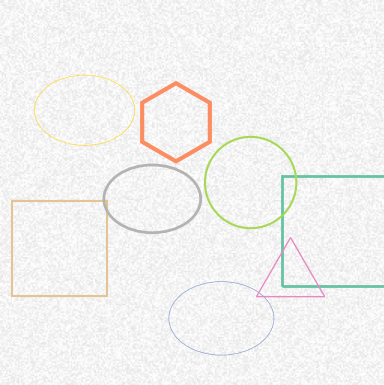[{"shape": "square", "thickness": 2, "radius": 0.71, "center": [0.874, 0.401]}, {"shape": "hexagon", "thickness": 3, "radius": 0.51, "center": [0.457, 0.682]}, {"shape": "oval", "thickness": 0.5, "radius": 0.68, "center": [0.575, 0.173]}, {"shape": "triangle", "thickness": 1, "radius": 0.51, "center": [0.755, 0.281]}, {"shape": "circle", "thickness": 1.5, "radius": 0.59, "center": [0.651, 0.526]}, {"shape": "oval", "thickness": 0.5, "radius": 0.65, "center": [0.22, 0.714]}, {"shape": "square", "thickness": 1.5, "radius": 0.62, "center": [0.154, 0.354]}, {"shape": "oval", "thickness": 2, "radius": 0.63, "center": [0.396, 0.484]}]